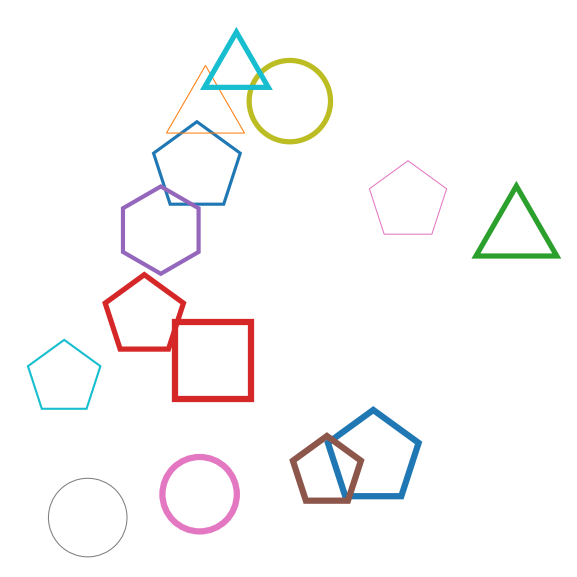[{"shape": "pentagon", "thickness": 1.5, "radius": 0.39, "center": [0.341, 0.709]}, {"shape": "pentagon", "thickness": 3, "radius": 0.41, "center": [0.646, 0.207]}, {"shape": "triangle", "thickness": 0.5, "radius": 0.39, "center": [0.356, 0.808]}, {"shape": "triangle", "thickness": 2.5, "radius": 0.4, "center": [0.894, 0.596]}, {"shape": "pentagon", "thickness": 2.5, "radius": 0.36, "center": [0.25, 0.452]}, {"shape": "square", "thickness": 3, "radius": 0.33, "center": [0.369, 0.375]}, {"shape": "hexagon", "thickness": 2, "radius": 0.38, "center": [0.278, 0.601]}, {"shape": "pentagon", "thickness": 3, "radius": 0.31, "center": [0.566, 0.182]}, {"shape": "pentagon", "thickness": 0.5, "radius": 0.35, "center": [0.707, 0.65]}, {"shape": "circle", "thickness": 3, "radius": 0.32, "center": [0.346, 0.143]}, {"shape": "circle", "thickness": 0.5, "radius": 0.34, "center": [0.152, 0.103]}, {"shape": "circle", "thickness": 2.5, "radius": 0.35, "center": [0.502, 0.824]}, {"shape": "pentagon", "thickness": 1, "radius": 0.33, "center": [0.111, 0.345]}, {"shape": "triangle", "thickness": 2.5, "radius": 0.32, "center": [0.409, 0.88]}]